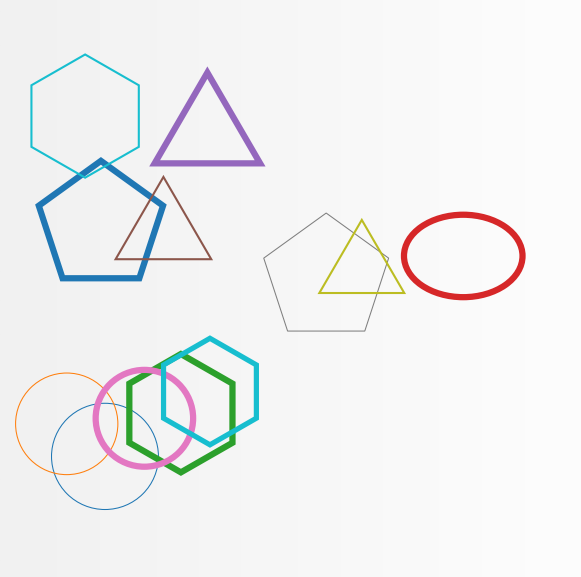[{"shape": "pentagon", "thickness": 3, "radius": 0.56, "center": [0.174, 0.608]}, {"shape": "circle", "thickness": 0.5, "radius": 0.46, "center": [0.181, 0.209]}, {"shape": "circle", "thickness": 0.5, "radius": 0.44, "center": [0.115, 0.265]}, {"shape": "hexagon", "thickness": 3, "radius": 0.51, "center": [0.311, 0.284]}, {"shape": "oval", "thickness": 3, "radius": 0.51, "center": [0.797, 0.556]}, {"shape": "triangle", "thickness": 3, "radius": 0.52, "center": [0.357, 0.769]}, {"shape": "triangle", "thickness": 1, "radius": 0.47, "center": [0.281, 0.598]}, {"shape": "circle", "thickness": 3, "radius": 0.42, "center": [0.248, 0.275]}, {"shape": "pentagon", "thickness": 0.5, "radius": 0.56, "center": [0.561, 0.517]}, {"shape": "triangle", "thickness": 1, "radius": 0.42, "center": [0.622, 0.534]}, {"shape": "hexagon", "thickness": 1, "radius": 0.53, "center": [0.146, 0.798]}, {"shape": "hexagon", "thickness": 2.5, "radius": 0.46, "center": [0.361, 0.321]}]